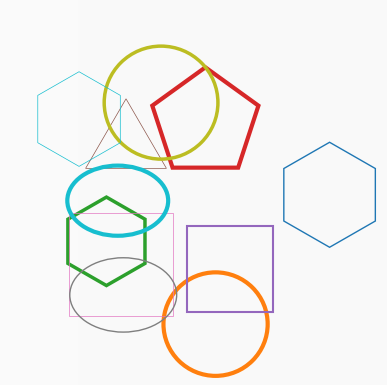[{"shape": "hexagon", "thickness": 1, "radius": 0.68, "center": [0.851, 0.494]}, {"shape": "circle", "thickness": 3, "radius": 0.67, "center": [0.556, 0.158]}, {"shape": "hexagon", "thickness": 2.5, "radius": 0.57, "center": [0.275, 0.373]}, {"shape": "pentagon", "thickness": 3, "radius": 0.72, "center": [0.53, 0.681]}, {"shape": "square", "thickness": 1.5, "radius": 0.56, "center": [0.595, 0.302]}, {"shape": "triangle", "thickness": 0.5, "radius": 0.6, "center": [0.325, 0.623]}, {"shape": "square", "thickness": 0.5, "radius": 0.67, "center": [0.313, 0.313]}, {"shape": "oval", "thickness": 1, "radius": 0.69, "center": [0.318, 0.234]}, {"shape": "circle", "thickness": 2.5, "radius": 0.73, "center": [0.416, 0.733]}, {"shape": "hexagon", "thickness": 0.5, "radius": 0.61, "center": [0.204, 0.691]}, {"shape": "oval", "thickness": 3, "radius": 0.65, "center": [0.304, 0.479]}]